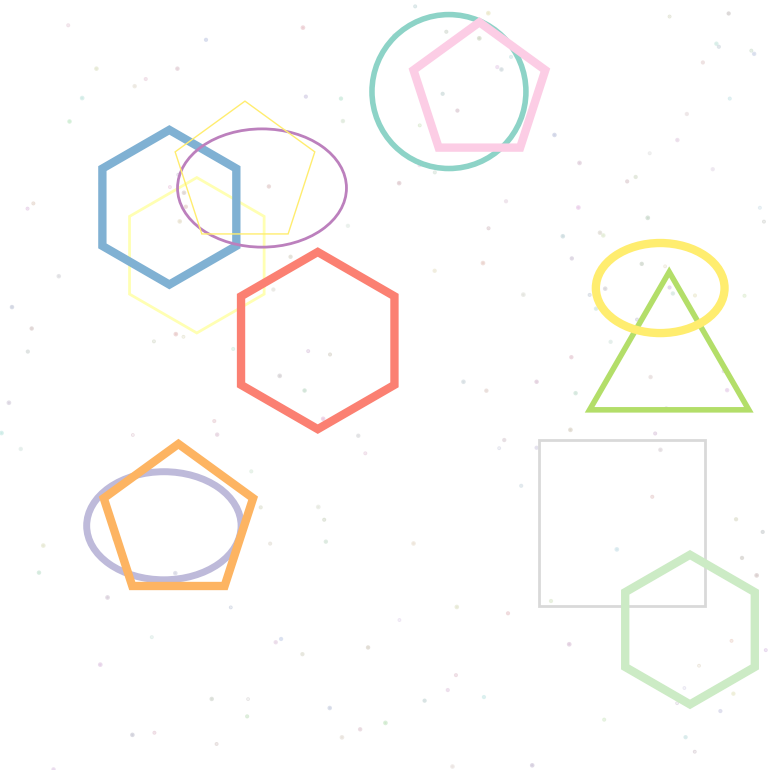[{"shape": "circle", "thickness": 2, "radius": 0.5, "center": [0.583, 0.881]}, {"shape": "hexagon", "thickness": 1, "radius": 0.5, "center": [0.256, 0.668]}, {"shape": "oval", "thickness": 2.5, "radius": 0.5, "center": [0.213, 0.317]}, {"shape": "hexagon", "thickness": 3, "radius": 0.58, "center": [0.413, 0.558]}, {"shape": "hexagon", "thickness": 3, "radius": 0.5, "center": [0.22, 0.731]}, {"shape": "pentagon", "thickness": 3, "radius": 0.51, "center": [0.232, 0.321]}, {"shape": "triangle", "thickness": 2, "radius": 0.6, "center": [0.869, 0.527]}, {"shape": "pentagon", "thickness": 3, "radius": 0.45, "center": [0.623, 0.881]}, {"shape": "square", "thickness": 1, "radius": 0.54, "center": [0.807, 0.321]}, {"shape": "oval", "thickness": 1, "radius": 0.55, "center": [0.34, 0.756]}, {"shape": "hexagon", "thickness": 3, "radius": 0.49, "center": [0.896, 0.182]}, {"shape": "pentagon", "thickness": 0.5, "radius": 0.48, "center": [0.318, 0.773]}, {"shape": "oval", "thickness": 3, "radius": 0.42, "center": [0.857, 0.626]}]